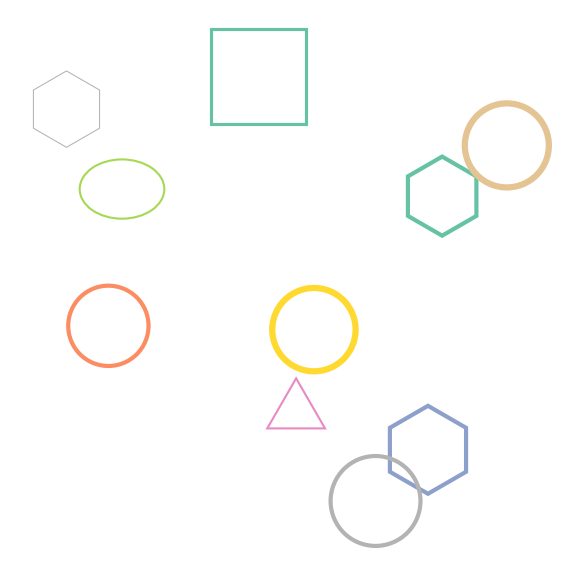[{"shape": "square", "thickness": 1.5, "radius": 0.41, "center": [0.448, 0.867]}, {"shape": "hexagon", "thickness": 2, "radius": 0.34, "center": [0.766, 0.659]}, {"shape": "circle", "thickness": 2, "radius": 0.35, "center": [0.188, 0.435]}, {"shape": "hexagon", "thickness": 2, "radius": 0.38, "center": [0.741, 0.22]}, {"shape": "triangle", "thickness": 1, "radius": 0.29, "center": [0.513, 0.286]}, {"shape": "oval", "thickness": 1, "radius": 0.37, "center": [0.211, 0.672]}, {"shape": "circle", "thickness": 3, "radius": 0.36, "center": [0.544, 0.428]}, {"shape": "circle", "thickness": 3, "radius": 0.36, "center": [0.878, 0.747]}, {"shape": "hexagon", "thickness": 0.5, "radius": 0.33, "center": [0.115, 0.81]}, {"shape": "circle", "thickness": 2, "radius": 0.39, "center": [0.65, 0.132]}]